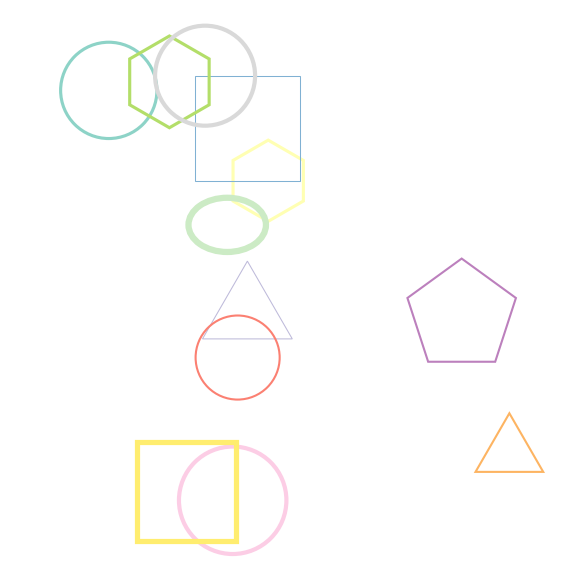[{"shape": "circle", "thickness": 1.5, "radius": 0.42, "center": [0.188, 0.843]}, {"shape": "hexagon", "thickness": 1.5, "radius": 0.35, "center": [0.464, 0.686]}, {"shape": "triangle", "thickness": 0.5, "radius": 0.45, "center": [0.428, 0.457]}, {"shape": "circle", "thickness": 1, "radius": 0.36, "center": [0.411, 0.38]}, {"shape": "square", "thickness": 0.5, "radius": 0.45, "center": [0.428, 0.777]}, {"shape": "triangle", "thickness": 1, "radius": 0.34, "center": [0.882, 0.216]}, {"shape": "hexagon", "thickness": 1.5, "radius": 0.4, "center": [0.293, 0.857]}, {"shape": "circle", "thickness": 2, "radius": 0.47, "center": [0.403, 0.133]}, {"shape": "circle", "thickness": 2, "radius": 0.43, "center": [0.355, 0.868]}, {"shape": "pentagon", "thickness": 1, "radius": 0.49, "center": [0.799, 0.453]}, {"shape": "oval", "thickness": 3, "radius": 0.34, "center": [0.393, 0.61]}, {"shape": "square", "thickness": 2.5, "radius": 0.43, "center": [0.322, 0.148]}]